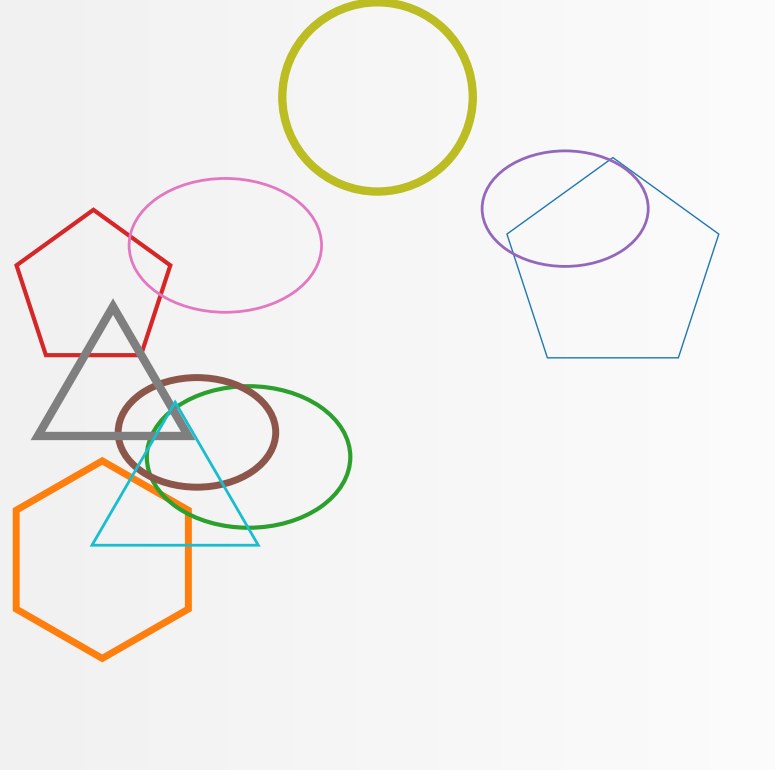[{"shape": "pentagon", "thickness": 0.5, "radius": 0.72, "center": [0.791, 0.652]}, {"shape": "hexagon", "thickness": 2.5, "radius": 0.64, "center": [0.132, 0.273]}, {"shape": "oval", "thickness": 1.5, "radius": 0.66, "center": [0.321, 0.407]}, {"shape": "pentagon", "thickness": 1.5, "radius": 0.52, "center": [0.121, 0.623]}, {"shape": "oval", "thickness": 1, "radius": 0.54, "center": [0.729, 0.729]}, {"shape": "oval", "thickness": 2.5, "radius": 0.51, "center": [0.254, 0.438]}, {"shape": "oval", "thickness": 1, "radius": 0.62, "center": [0.291, 0.681]}, {"shape": "triangle", "thickness": 3, "radius": 0.56, "center": [0.146, 0.49]}, {"shape": "circle", "thickness": 3, "radius": 0.61, "center": [0.487, 0.874]}, {"shape": "triangle", "thickness": 1, "radius": 0.62, "center": [0.226, 0.354]}]